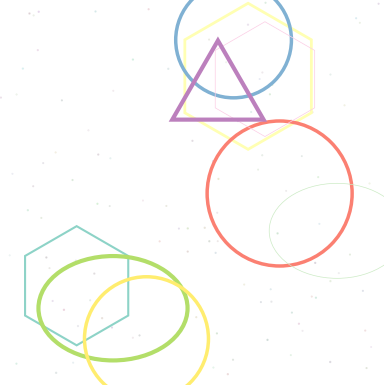[{"shape": "hexagon", "thickness": 1.5, "radius": 0.77, "center": [0.199, 0.258]}, {"shape": "hexagon", "thickness": 2, "radius": 0.95, "center": [0.644, 0.802]}, {"shape": "circle", "thickness": 2.5, "radius": 0.94, "center": [0.726, 0.497]}, {"shape": "circle", "thickness": 2.5, "radius": 0.75, "center": [0.607, 0.896]}, {"shape": "oval", "thickness": 3, "radius": 0.97, "center": [0.294, 0.199]}, {"shape": "hexagon", "thickness": 0.5, "radius": 0.75, "center": [0.688, 0.794]}, {"shape": "triangle", "thickness": 3, "radius": 0.68, "center": [0.566, 0.758]}, {"shape": "oval", "thickness": 0.5, "radius": 0.88, "center": [0.875, 0.4]}, {"shape": "circle", "thickness": 2.5, "radius": 0.81, "center": [0.38, 0.12]}]